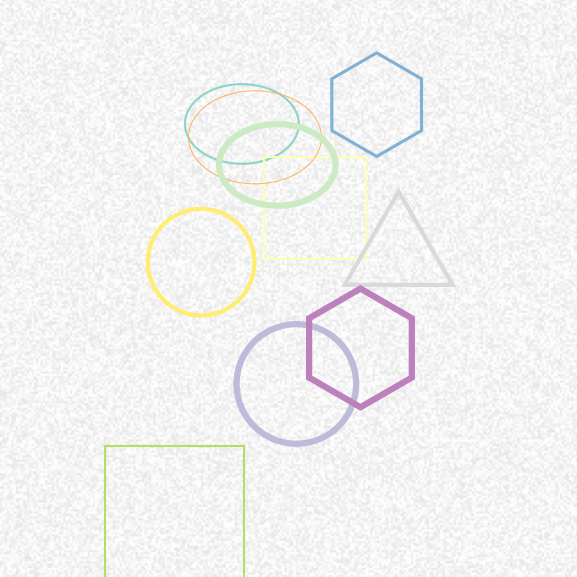[{"shape": "oval", "thickness": 1, "radius": 0.49, "center": [0.419, 0.784]}, {"shape": "square", "thickness": 1, "radius": 0.44, "center": [0.546, 0.639]}, {"shape": "circle", "thickness": 3, "radius": 0.52, "center": [0.513, 0.334]}, {"shape": "hexagon", "thickness": 1.5, "radius": 0.45, "center": [0.652, 0.818]}, {"shape": "oval", "thickness": 0.5, "radius": 0.58, "center": [0.442, 0.761]}, {"shape": "square", "thickness": 1, "radius": 0.6, "center": [0.302, 0.107]}, {"shape": "triangle", "thickness": 2, "radius": 0.54, "center": [0.69, 0.56]}, {"shape": "hexagon", "thickness": 3, "radius": 0.51, "center": [0.624, 0.397]}, {"shape": "oval", "thickness": 3, "radius": 0.5, "center": [0.48, 0.714]}, {"shape": "circle", "thickness": 2, "radius": 0.46, "center": [0.348, 0.545]}]